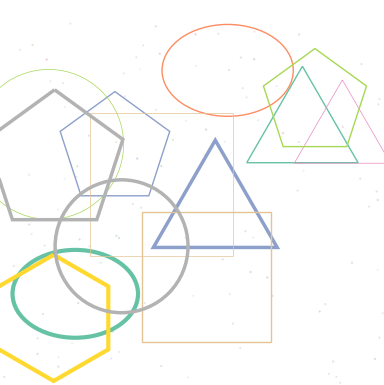[{"shape": "triangle", "thickness": 1, "radius": 0.83, "center": [0.785, 0.661]}, {"shape": "oval", "thickness": 3, "radius": 0.81, "center": [0.196, 0.237]}, {"shape": "oval", "thickness": 1, "radius": 0.85, "center": [0.591, 0.817]}, {"shape": "triangle", "thickness": 2.5, "radius": 0.93, "center": [0.559, 0.45]}, {"shape": "pentagon", "thickness": 1, "radius": 0.75, "center": [0.299, 0.612]}, {"shape": "triangle", "thickness": 0.5, "radius": 0.72, "center": [0.889, 0.648]}, {"shape": "circle", "thickness": 0.5, "radius": 0.97, "center": [0.126, 0.625]}, {"shape": "pentagon", "thickness": 1, "radius": 0.7, "center": [0.818, 0.733]}, {"shape": "hexagon", "thickness": 3, "radius": 0.82, "center": [0.139, 0.174]}, {"shape": "square", "thickness": 1, "radius": 0.84, "center": [0.536, 0.281]}, {"shape": "square", "thickness": 0.5, "radius": 0.93, "center": [0.42, 0.52]}, {"shape": "circle", "thickness": 2.5, "radius": 0.86, "center": [0.316, 0.36]}, {"shape": "pentagon", "thickness": 2.5, "radius": 0.93, "center": [0.142, 0.58]}]